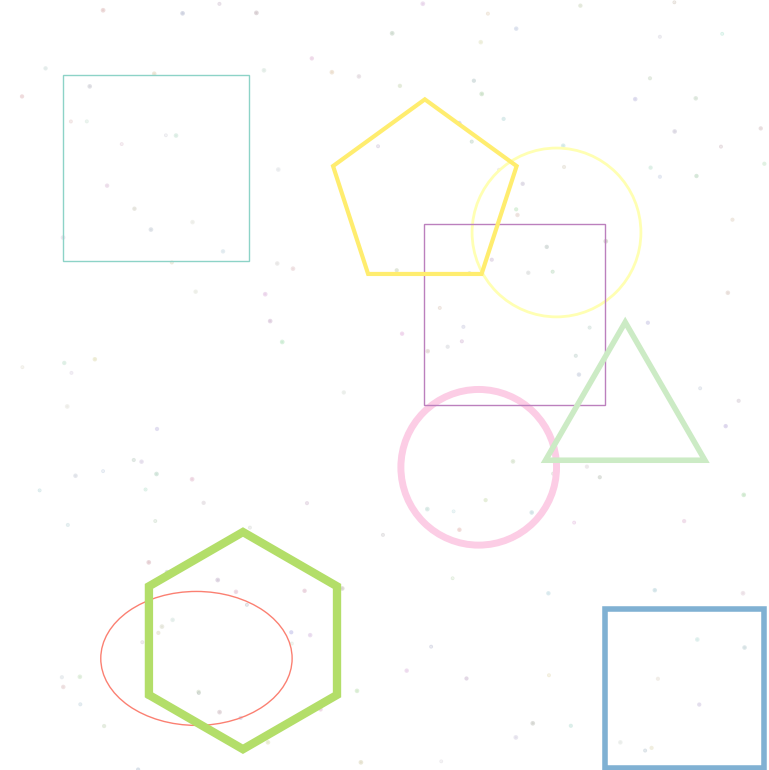[{"shape": "square", "thickness": 0.5, "radius": 0.6, "center": [0.203, 0.782]}, {"shape": "circle", "thickness": 1, "radius": 0.55, "center": [0.723, 0.698]}, {"shape": "oval", "thickness": 0.5, "radius": 0.62, "center": [0.255, 0.145]}, {"shape": "square", "thickness": 2, "radius": 0.52, "center": [0.889, 0.106]}, {"shape": "hexagon", "thickness": 3, "radius": 0.71, "center": [0.316, 0.168]}, {"shape": "circle", "thickness": 2.5, "radius": 0.51, "center": [0.622, 0.393]}, {"shape": "square", "thickness": 0.5, "radius": 0.59, "center": [0.668, 0.592]}, {"shape": "triangle", "thickness": 2, "radius": 0.6, "center": [0.812, 0.462]}, {"shape": "pentagon", "thickness": 1.5, "radius": 0.63, "center": [0.552, 0.746]}]